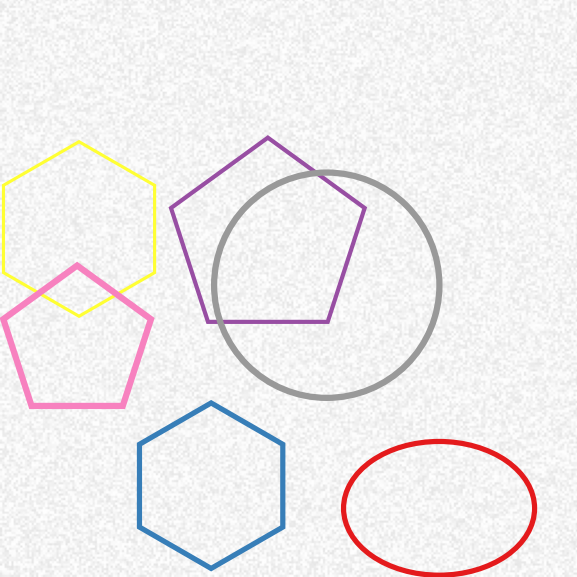[{"shape": "oval", "thickness": 2.5, "radius": 0.83, "center": [0.76, 0.119]}, {"shape": "hexagon", "thickness": 2.5, "radius": 0.72, "center": [0.366, 0.158]}, {"shape": "pentagon", "thickness": 2, "radius": 0.88, "center": [0.464, 0.584]}, {"shape": "hexagon", "thickness": 1.5, "radius": 0.76, "center": [0.137, 0.603]}, {"shape": "pentagon", "thickness": 3, "radius": 0.67, "center": [0.134, 0.405]}, {"shape": "circle", "thickness": 3, "radius": 0.98, "center": [0.566, 0.505]}]